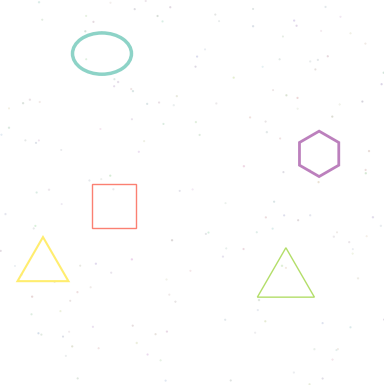[{"shape": "oval", "thickness": 2.5, "radius": 0.38, "center": [0.265, 0.861]}, {"shape": "square", "thickness": 1, "radius": 0.29, "center": [0.297, 0.464]}, {"shape": "triangle", "thickness": 1, "radius": 0.43, "center": [0.743, 0.271]}, {"shape": "hexagon", "thickness": 2, "radius": 0.29, "center": [0.829, 0.6]}, {"shape": "triangle", "thickness": 1.5, "radius": 0.38, "center": [0.112, 0.308]}]